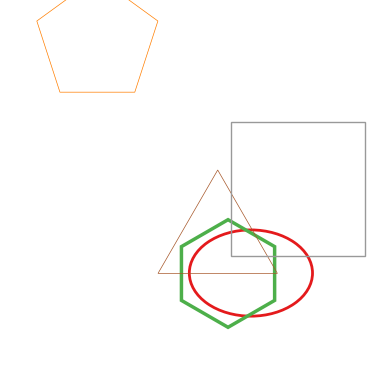[{"shape": "oval", "thickness": 2, "radius": 0.8, "center": [0.652, 0.291]}, {"shape": "hexagon", "thickness": 2.5, "radius": 0.7, "center": [0.592, 0.29]}, {"shape": "pentagon", "thickness": 0.5, "radius": 0.83, "center": [0.253, 0.894]}, {"shape": "triangle", "thickness": 0.5, "radius": 0.9, "center": [0.565, 0.379]}, {"shape": "square", "thickness": 1, "radius": 0.87, "center": [0.775, 0.509]}]